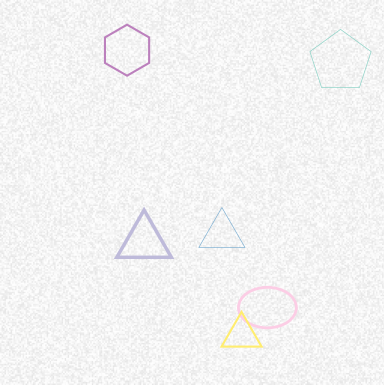[{"shape": "pentagon", "thickness": 0.5, "radius": 0.42, "center": [0.884, 0.84]}, {"shape": "triangle", "thickness": 2.5, "radius": 0.41, "center": [0.374, 0.373]}, {"shape": "triangle", "thickness": 0.5, "radius": 0.35, "center": [0.576, 0.392]}, {"shape": "oval", "thickness": 2, "radius": 0.38, "center": [0.695, 0.201]}, {"shape": "hexagon", "thickness": 1.5, "radius": 0.33, "center": [0.33, 0.87]}, {"shape": "triangle", "thickness": 1.5, "radius": 0.3, "center": [0.627, 0.13]}]